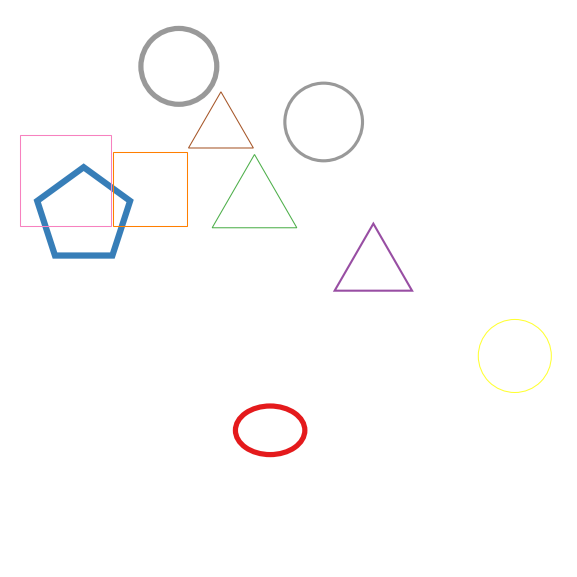[{"shape": "oval", "thickness": 2.5, "radius": 0.3, "center": [0.468, 0.254]}, {"shape": "pentagon", "thickness": 3, "radius": 0.42, "center": [0.145, 0.625]}, {"shape": "triangle", "thickness": 0.5, "radius": 0.42, "center": [0.441, 0.647]}, {"shape": "triangle", "thickness": 1, "radius": 0.39, "center": [0.646, 0.534]}, {"shape": "square", "thickness": 0.5, "radius": 0.32, "center": [0.259, 0.672]}, {"shape": "circle", "thickness": 0.5, "radius": 0.32, "center": [0.891, 0.383]}, {"shape": "triangle", "thickness": 0.5, "radius": 0.32, "center": [0.383, 0.775]}, {"shape": "square", "thickness": 0.5, "radius": 0.39, "center": [0.113, 0.686]}, {"shape": "circle", "thickness": 2.5, "radius": 0.33, "center": [0.31, 0.884]}, {"shape": "circle", "thickness": 1.5, "radius": 0.34, "center": [0.56, 0.788]}]